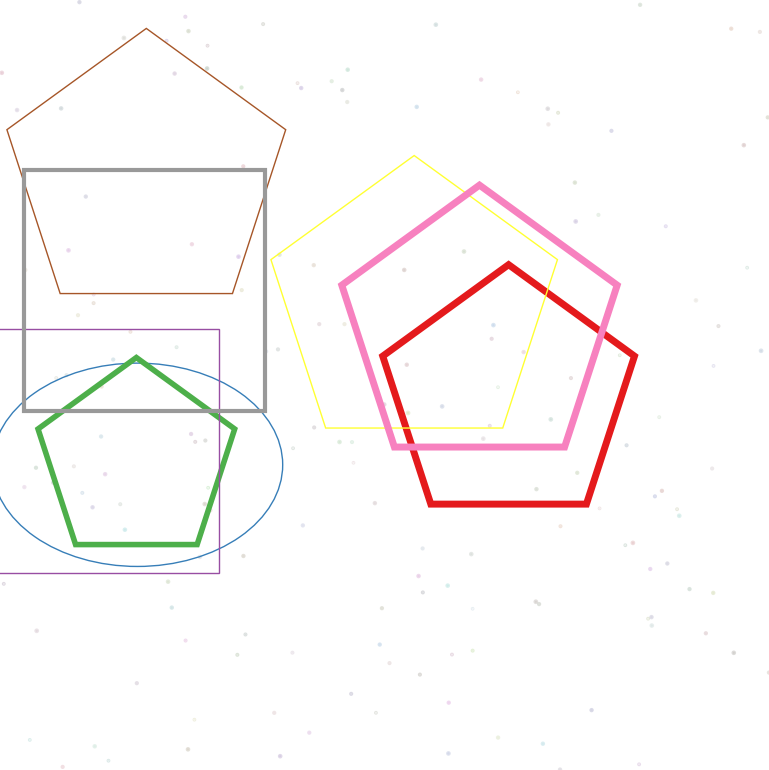[{"shape": "pentagon", "thickness": 2.5, "radius": 0.86, "center": [0.661, 0.484]}, {"shape": "oval", "thickness": 0.5, "radius": 0.94, "center": [0.179, 0.396]}, {"shape": "pentagon", "thickness": 2, "radius": 0.67, "center": [0.177, 0.401]}, {"shape": "square", "thickness": 0.5, "radius": 0.79, "center": [0.126, 0.414]}, {"shape": "pentagon", "thickness": 0.5, "radius": 0.98, "center": [0.538, 0.602]}, {"shape": "pentagon", "thickness": 0.5, "radius": 0.95, "center": [0.19, 0.773]}, {"shape": "pentagon", "thickness": 2.5, "radius": 0.94, "center": [0.623, 0.572]}, {"shape": "square", "thickness": 1.5, "radius": 0.78, "center": [0.187, 0.623]}]